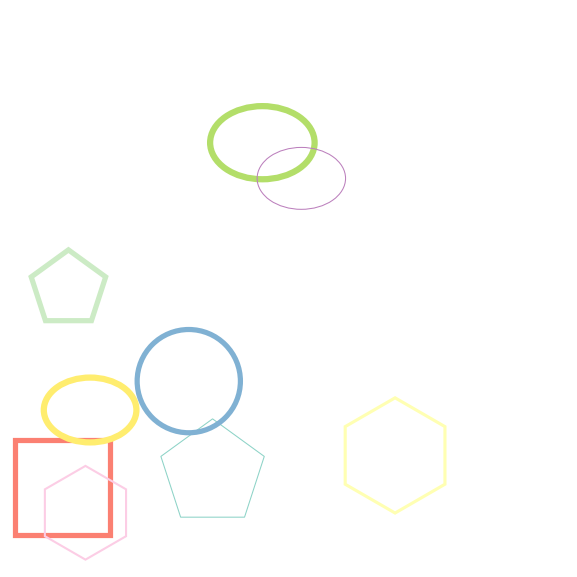[{"shape": "pentagon", "thickness": 0.5, "radius": 0.47, "center": [0.368, 0.18]}, {"shape": "hexagon", "thickness": 1.5, "radius": 0.5, "center": [0.684, 0.211]}, {"shape": "square", "thickness": 2.5, "radius": 0.41, "center": [0.108, 0.155]}, {"shape": "circle", "thickness": 2.5, "radius": 0.45, "center": [0.327, 0.339]}, {"shape": "oval", "thickness": 3, "radius": 0.45, "center": [0.454, 0.752]}, {"shape": "hexagon", "thickness": 1, "radius": 0.41, "center": [0.148, 0.111]}, {"shape": "oval", "thickness": 0.5, "radius": 0.38, "center": [0.522, 0.69]}, {"shape": "pentagon", "thickness": 2.5, "radius": 0.34, "center": [0.119, 0.499]}, {"shape": "oval", "thickness": 3, "radius": 0.4, "center": [0.156, 0.289]}]